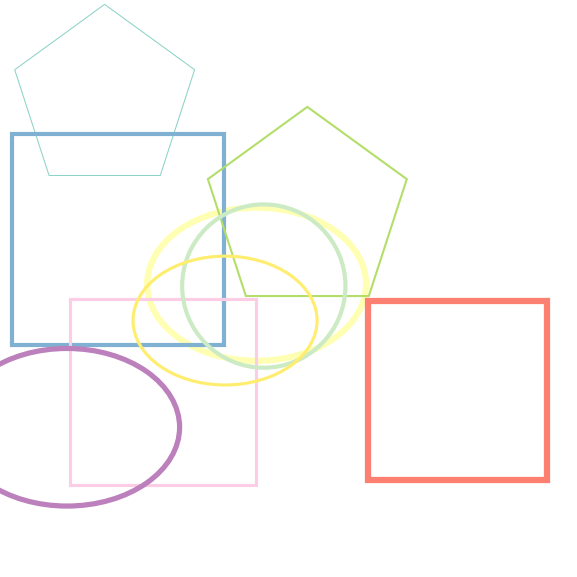[{"shape": "pentagon", "thickness": 0.5, "radius": 0.82, "center": [0.181, 0.828]}, {"shape": "oval", "thickness": 3, "radius": 0.95, "center": [0.444, 0.507]}, {"shape": "square", "thickness": 3, "radius": 0.78, "center": [0.792, 0.322]}, {"shape": "square", "thickness": 2, "radius": 0.92, "center": [0.205, 0.584]}, {"shape": "pentagon", "thickness": 1, "radius": 0.91, "center": [0.532, 0.633]}, {"shape": "square", "thickness": 1.5, "radius": 0.8, "center": [0.282, 0.32]}, {"shape": "oval", "thickness": 2.5, "radius": 0.97, "center": [0.116, 0.259]}, {"shape": "circle", "thickness": 2, "radius": 0.71, "center": [0.457, 0.504]}, {"shape": "oval", "thickness": 1.5, "radius": 0.8, "center": [0.39, 0.444]}]